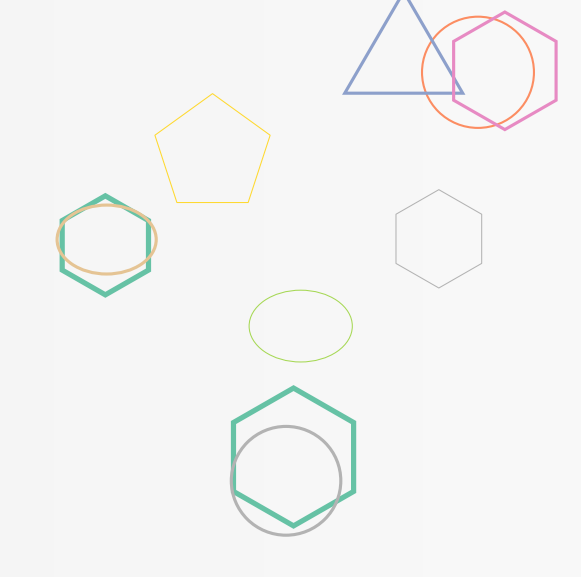[{"shape": "hexagon", "thickness": 2.5, "radius": 0.6, "center": [0.505, 0.208]}, {"shape": "hexagon", "thickness": 2.5, "radius": 0.43, "center": [0.181, 0.574]}, {"shape": "circle", "thickness": 1, "radius": 0.48, "center": [0.822, 0.874]}, {"shape": "triangle", "thickness": 1.5, "radius": 0.59, "center": [0.695, 0.896]}, {"shape": "hexagon", "thickness": 1.5, "radius": 0.51, "center": [0.869, 0.877]}, {"shape": "oval", "thickness": 0.5, "radius": 0.44, "center": [0.517, 0.434]}, {"shape": "pentagon", "thickness": 0.5, "radius": 0.52, "center": [0.366, 0.733]}, {"shape": "oval", "thickness": 1.5, "radius": 0.43, "center": [0.183, 0.584]}, {"shape": "circle", "thickness": 1.5, "radius": 0.47, "center": [0.492, 0.167]}, {"shape": "hexagon", "thickness": 0.5, "radius": 0.43, "center": [0.755, 0.586]}]